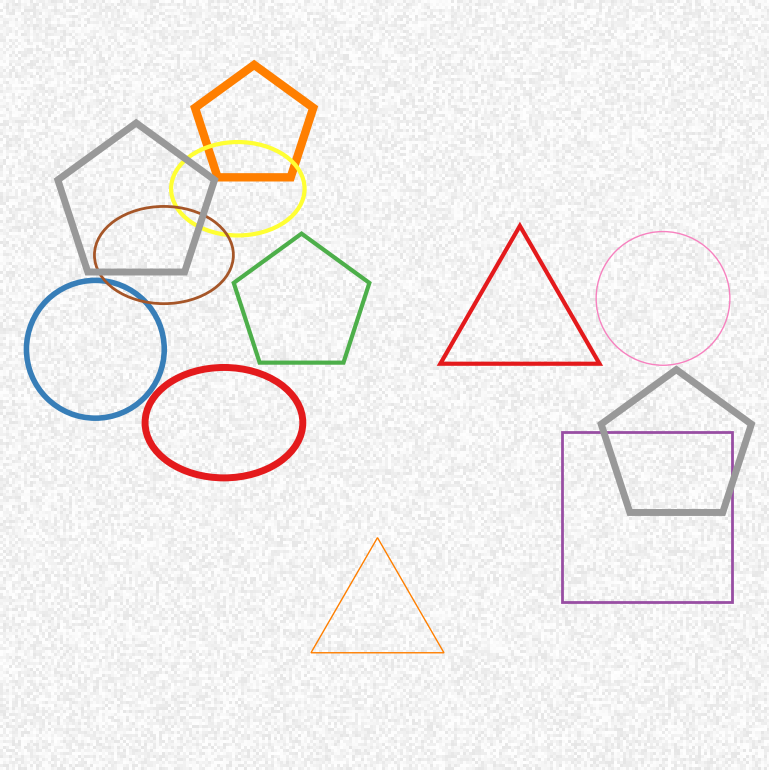[{"shape": "oval", "thickness": 2.5, "radius": 0.51, "center": [0.291, 0.451]}, {"shape": "triangle", "thickness": 1.5, "radius": 0.6, "center": [0.675, 0.587]}, {"shape": "circle", "thickness": 2, "radius": 0.45, "center": [0.124, 0.546]}, {"shape": "pentagon", "thickness": 1.5, "radius": 0.46, "center": [0.392, 0.604]}, {"shape": "square", "thickness": 1, "radius": 0.55, "center": [0.84, 0.329]}, {"shape": "pentagon", "thickness": 3, "radius": 0.4, "center": [0.33, 0.835]}, {"shape": "triangle", "thickness": 0.5, "radius": 0.5, "center": [0.49, 0.202]}, {"shape": "oval", "thickness": 1.5, "radius": 0.43, "center": [0.309, 0.755]}, {"shape": "oval", "thickness": 1, "radius": 0.45, "center": [0.213, 0.669]}, {"shape": "circle", "thickness": 0.5, "radius": 0.43, "center": [0.861, 0.612]}, {"shape": "pentagon", "thickness": 2.5, "radius": 0.51, "center": [0.878, 0.417]}, {"shape": "pentagon", "thickness": 2.5, "radius": 0.53, "center": [0.177, 0.733]}]